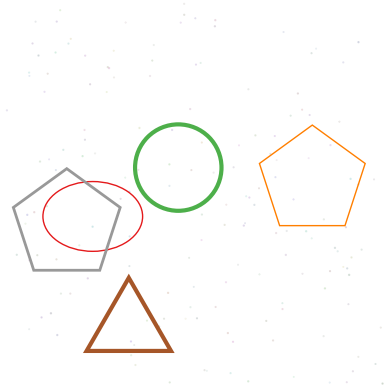[{"shape": "oval", "thickness": 1, "radius": 0.65, "center": [0.241, 0.438]}, {"shape": "circle", "thickness": 3, "radius": 0.56, "center": [0.463, 0.565]}, {"shape": "pentagon", "thickness": 1, "radius": 0.72, "center": [0.811, 0.531]}, {"shape": "triangle", "thickness": 3, "radius": 0.63, "center": [0.335, 0.152]}, {"shape": "pentagon", "thickness": 2, "radius": 0.73, "center": [0.173, 0.416]}]